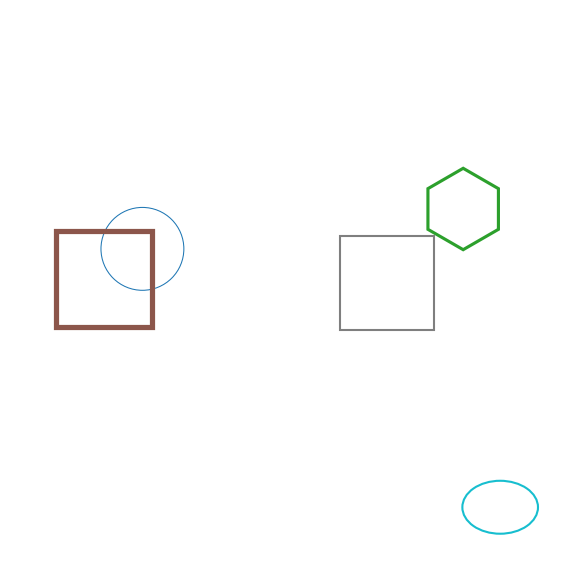[{"shape": "circle", "thickness": 0.5, "radius": 0.36, "center": [0.247, 0.568]}, {"shape": "hexagon", "thickness": 1.5, "radius": 0.35, "center": [0.802, 0.637]}, {"shape": "square", "thickness": 2.5, "radius": 0.41, "center": [0.18, 0.516]}, {"shape": "square", "thickness": 1, "radius": 0.41, "center": [0.671, 0.51]}, {"shape": "oval", "thickness": 1, "radius": 0.33, "center": [0.866, 0.121]}]